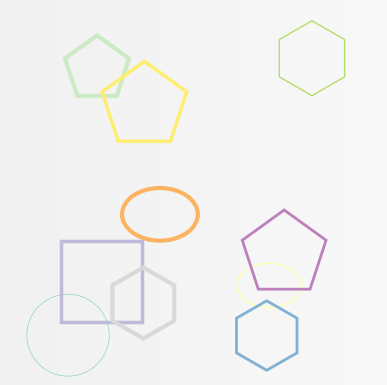[{"shape": "circle", "thickness": 0.5, "radius": 0.53, "center": [0.176, 0.129]}, {"shape": "oval", "thickness": 1, "radius": 0.41, "center": [0.694, 0.259]}, {"shape": "square", "thickness": 2.5, "radius": 0.52, "center": [0.263, 0.269]}, {"shape": "hexagon", "thickness": 2, "radius": 0.45, "center": [0.688, 0.129]}, {"shape": "oval", "thickness": 3, "radius": 0.49, "center": [0.413, 0.443]}, {"shape": "hexagon", "thickness": 1, "radius": 0.49, "center": [0.805, 0.849]}, {"shape": "hexagon", "thickness": 3, "radius": 0.46, "center": [0.37, 0.213]}, {"shape": "pentagon", "thickness": 2, "radius": 0.57, "center": [0.733, 0.341]}, {"shape": "pentagon", "thickness": 3, "radius": 0.43, "center": [0.25, 0.821]}, {"shape": "pentagon", "thickness": 2.5, "radius": 0.57, "center": [0.373, 0.726]}]